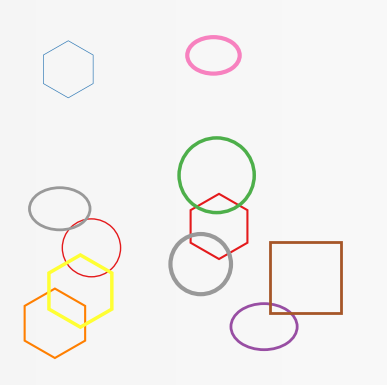[{"shape": "hexagon", "thickness": 1.5, "radius": 0.42, "center": [0.565, 0.412]}, {"shape": "circle", "thickness": 1, "radius": 0.38, "center": [0.236, 0.356]}, {"shape": "hexagon", "thickness": 0.5, "radius": 0.37, "center": [0.176, 0.82]}, {"shape": "circle", "thickness": 2.5, "radius": 0.49, "center": [0.559, 0.545]}, {"shape": "oval", "thickness": 2, "radius": 0.43, "center": [0.681, 0.152]}, {"shape": "hexagon", "thickness": 1.5, "radius": 0.45, "center": [0.142, 0.16]}, {"shape": "hexagon", "thickness": 2.5, "radius": 0.47, "center": [0.207, 0.244]}, {"shape": "square", "thickness": 2, "radius": 0.46, "center": [0.789, 0.279]}, {"shape": "oval", "thickness": 3, "radius": 0.34, "center": [0.551, 0.856]}, {"shape": "oval", "thickness": 2, "radius": 0.39, "center": [0.154, 0.458]}, {"shape": "circle", "thickness": 3, "radius": 0.39, "center": [0.518, 0.314]}]